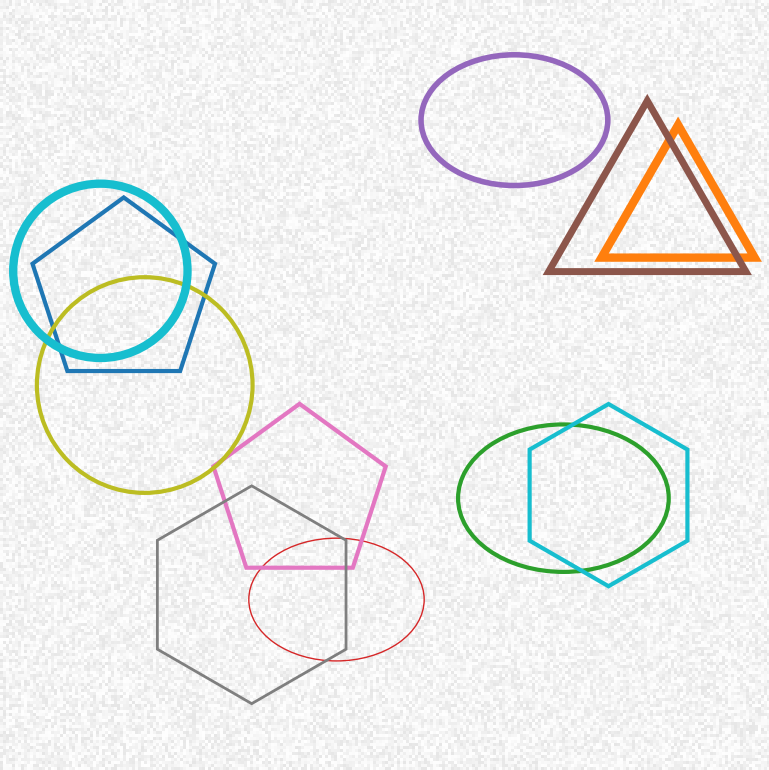[{"shape": "pentagon", "thickness": 1.5, "radius": 0.62, "center": [0.161, 0.619]}, {"shape": "triangle", "thickness": 3, "radius": 0.57, "center": [0.881, 0.723]}, {"shape": "oval", "thickness": 1.5, "radius": 0.68, "center": [0.732, 0.353]}, {"shape": "oval", "thickness": 0.5, "radius": 0.57, "center": [0.437, 0.221]}, {"shape": "oval", "thickness": 2, "radius": 0.61, "center": [0.668, 0.844]}, {"shape": "triangle", "thickness": 2.5, "radius": 0.74, "center": [0.841, 0.721]}, {"shape": "pentagon", "thickness": 1.5, "radius": 0.59, "center": [0.389, 0.358]}, {"shape": "hexagon", "thickness": 1, "radius": 0.71, "center": [0.327, 0.228]}, {"shape": "circle", "thickness": 1.5, "radius": 0.7, "center": [0.188, 0.5]}, {"shape": "circle", "thickness": 3, "radius": 0.57, "center": [0.13, 0.648]}, {"shape": "hexagon", "thickness": 1.5, "radius": 0.59, "center": [0.79, 0.357]}]